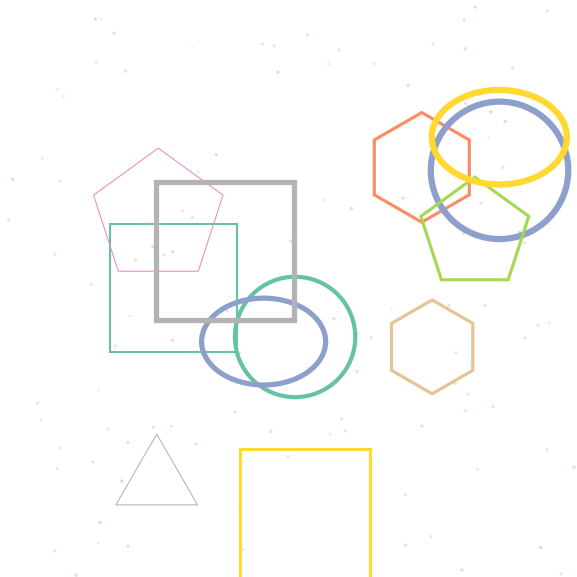[{"shape": "square", "thickness": 1, "radius": 0.55, "center": [0.301, 0.5]}, {"shape": "circle", "thickness": 2, "radius": 0.52, "center": [0.511, 0.416]}, {"shape": "hexagon", "thickness": 1.5, "radius": 0.47, "center": [0.73, 0.709]}, {"shape": "circle", "thickness": 3, "radius": 0.59, "center": [0.865, 0.704]}, {"shape": "oval", "thickness": 2.5, "radius": 0.54, "center": [0.456, 0.408]}, {"shape": "pentagon", "thickness": 0.5, "radius": 0.59, "center": [0.274, 0.625]}, {"shape": "pentagon", "thickness": 1.5, "radius": 0.49, "center": [0.822, 0.594]}, {"shape": "square", "thickness": 1.5, "radius": 0.56, "center": [0.529, 0.11]}, {"shape": "oval", "thickness": 3, "radius": 0.58, "center": [0.865, 0.762]}, {"shape": "hexagon", "thickness": 1.5, "radius": 0.41, "center": [0.748, 0.398]}, {"shape": "triangle", "thickness": 0.5, "radius": 0.41, "center": [0.271, 0.166]}, {"shape": "square", "thickness": 2.5, "radius": 0.6, "center": [0.39, 0.564]}]